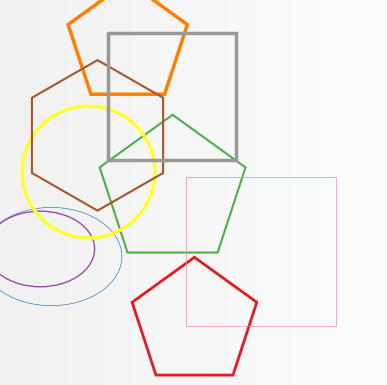[{"shape": "pentagon", "thickness": 2, "radius": 0.85, "center": [0.502, 0.163]}, {"shape": "oval", "thickness": 0.5, "radius": 0.91, "center": [0.132, 0.334]}, {"shape": "pentagon", "thickness": 1.5, "radius": 0.99, "center": [0.445, 0.504]}, {"shape": "oval", "thickness": 1, "radius": 0.7, "center": [0.104, 0.353]}, {"shape": "pentagon", "thickness": 2.5, "radius": 0.81, "center": [0.33, 0.886]}, {"shape": "circle", "thickness": 2.5, "radius": 0.86, "center": [0.229, 0.553]}, {"shape": "hexagon", "thickness": 1.5, "radius": 0.98, "center": [0.252, 0.648]}, {"shape": "square", "thickness": 0.5, "radius": 0.97, "center": [0.674, 0.346]}, {"shape": "square", "thickness": 2.5, "radius": 0.83, "center": [0.443, 0.749]}]